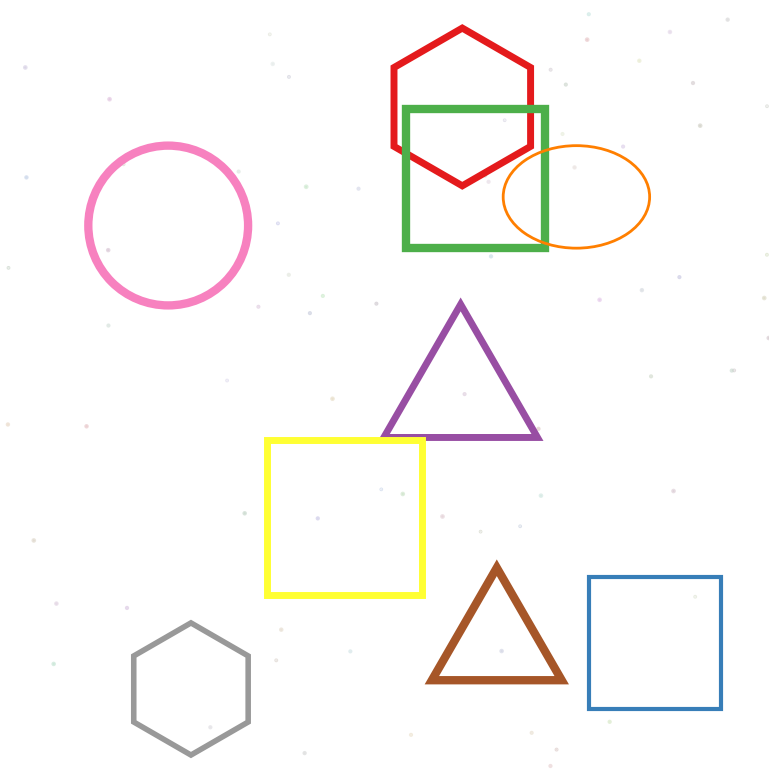[{"shape": "hexagon", "thickness": 2.5, "radius": 0.51, "center": [0.6, 0.861]}, {"shape": "square", "thickness": 1.5, "radius": 0.43, "center": [0.851, 0.165]}, {"shape": "square", "thickness": 3, "radius": 0.45, "center": [0.618, 0.768]}, {"shape": "triangle", "thickness": 2.5, "radius": 0.58, "center": [0.598, 0.489]}, {"shape": "oval", "thickness": 1, "radius": 0.48, "center": [0.749, 0.744]}, {"shape": "square", "thickness": 2.5, "radius": 0.5, "center": [0.448, 0.328]}, {"shape": "triangle", "thickness": 3, "radius": 0.49, "center": [0.645, 0.165]}, {"shape": "circle", "thickness": 3, "radius": 0.52, "center": [0.218, 0.707]}, {"shape": "hexagon", "thickness": 2, "radius": 0.43, "center": [0.248, 0.105]}]